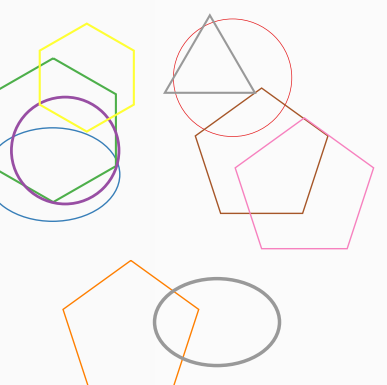[{"shape": "circle", "thickness": 0.5, "radius": 0.76, "center": [0.6, 0.798]}, {"shape": "oval", "thickness": 1, "radius": 0.87, "center": [0.136, 0.547]}, {"shape": "hexagon", "thickness": 1.5, "radius": 0.93, "center": [0.137, 0.662]}, {"shape": "circle", "thickness": 2, "radius": 0.69, "center": [0.168, 0.609]}, {"shape": "pentagon", "thickness": 1, "radius": 0.92, "center": [0.338, 0.139]}, {"shape": "hexagon", "thickness": 1.5, "radius": 0.7, "center": [0.224, 0.798]}, {"shape": "pentagon", "thickness": 1, "radius": 0.9, "center": [0.675, 0.591]}, {"shape": "pentagon", "thickness": 1, "radius": 0.94, "center": [0.786, 0.506]}, {"shape": "triangle", "thickness": 1.5, "radius": 0.67, "center": [0.542, 0.826]}, {"shape": "oval", "thickness": 2.5, "radius": 0.81, "center": [0.56, 0.163]}]